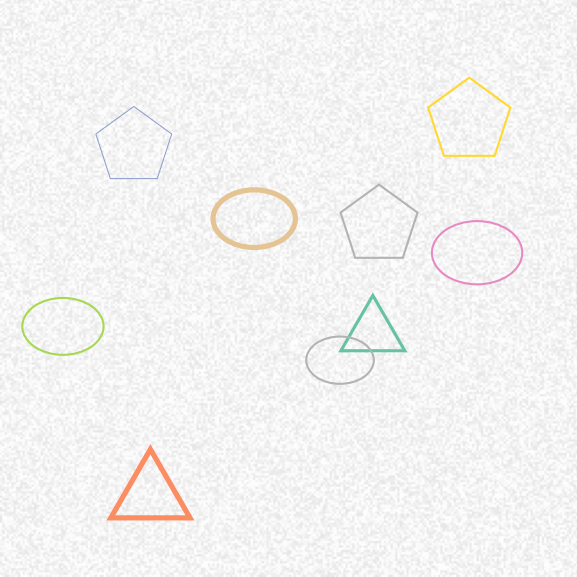[{"shape": "triangle", "thickness": 1.5, "radius": 0.32, "center": [0.646, 0.424]}, {"shape": "triangle", "thickness": 2.5, "radius": 0.4, "center": [0.26, 0.142]}, {"shape": "pentagon", "thickness": 0.5, "radius": 0.35, "center": [0.232, 0.746]}, {"shape": "oval", "thickness": 1, "radius": 0.39, "center": [0.826, 0.562]}, {"shape": "oval", "thickness": 1, "radius": 0.35, "center": [0.109, 0.434]}, {"shape": "pentagon", "thickness": 1, "radius": 0.37, "center": [0.813, 0.79]}, {"shape": "oval", "thickness": 2.5, "radius": 0.36, "center": [0.44, 0.621]}, {"shape": "oval", "thickness": 1, "radius": 0.29, "center": [0.589, 0.375]}, {"shape": "pentagon", "thickness": 1, "radius": 0.35, "center": [0.656, 0.609]}]